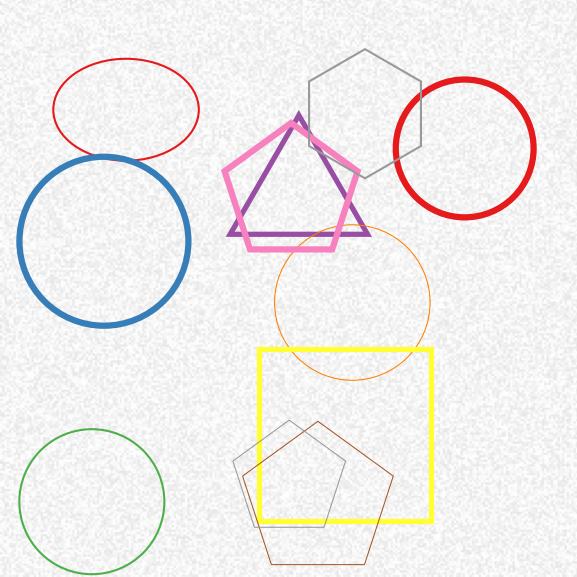[{"shape": "oval", "thickness": 1, "radius": 0.63, "center": [0.218, 0.809]}, {"shape": "circle", "thickness": 3, "radius": 0.6, "center": [0.805, 0.742]}, {"shape": "circle", "thickness": 3, "radius": 0.73, "center": [0.18, 0.581]}, {"shape": "circle", "thickness": 1, "radius": 0.63, "center": [0.159, 0.13]}, {"shape": "triangle", "thickness": 2.5, "radius": 0.69, "center": [0.517, 0.662]}, {"shape": "circle", "thickness": 0.5, "radius": 0.67, "center": [0.61, 0.475]}, {"shape": "square", "thickness": 2.5, "radius": 0.75, "center": [0.597, 0.246]}, {"shape": "pentagon", "thickness": 0.5, "radius": 0.69, "center": [0.551, 0.132]}, {"shape": "pentagon", "thickness": 3, "radius": 0.6, "center": [0.504, 0.665]}, {"shape": "pentagon", "thickness": 0.5, "radius": 0.51, "center": [0.501, 0.169]}, {"shape": "hexagon", "thickness": 1, "radius": 0.56, "center": [0.632, 0.802]}]